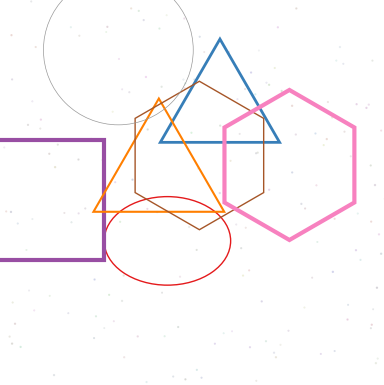[{"shape": "oval", "thickness": 1, "radius": 0.82, "center": [0.435, 0.374]}, {"shape": "triangle", "thickness": 2, "radius": 0.89, "center": [0.571, 0.72]}, {"shape": "square", "thickness": 3, "radius": 0.77, "center": [0.114, 0.481]}, {"shape": "triangle", "thickness": 1.5, "radius": 0.98, "center": [0.413, 0.548]}, {"shape": "hexagon", "thickness": 1, "radius": 0.96, "center": [0.518, 0.596]}, {"shape": "hexagon", "thickness": 3, "radius": 0.97, "center": [0.752, 0.571]}, {"shape": "circle", "thickness": 0.5, "radius": 0.97, "center": [0.307, 0.87]}]